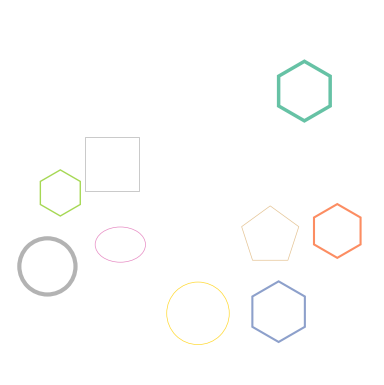[{"shape": "hexagon", "thickness": 2.5, "radius": 0.39, "center": [0.791, 0.763]}, {"shape": "hexagon", "thickness": 1.5, "radius": 0.35, "center": [0.876, 0.4]}, {"shape": "hexagon", "thickness": 1.5, "radius": 0.39, "center": [0.724, 0.19]}, {"shape": "oval", "thickness": 0.5, "radius": 0.33, "center": [0.313, 0.365]}, {"shape": "hexagon", "thickness": 1, "radius": 0.3, "center": [0.157, 0.499]}, {"shape": "circle", "thickness": 0.5, "radius": 0.41, "center": [0.514, 0.186]}, {"shape": "pentagon", "thickness": 0.5, "radius": 0.39, "center": [0.702, 0.387]}, {"shape": "square", "thickness": 0.5, "radius": 0.35, "center": [0.291, 0.574]}, {"shape": "circle", "thickness": 3, "radius": 0.36, "center": [0.123, 0.308]}]